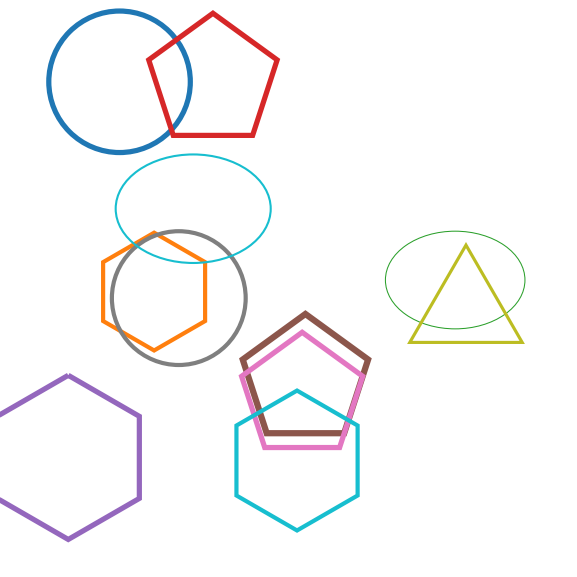[{"shape": "circle", "thickness": 2.5, "radius": 0.61, "center": [0.207, 0.858]}, {"shape": "hexagon", "thickness": 2, "radius": 0.51, "center": [0.267, 0.494]}, {"shape": "oval", "thickness": 0.5, "radius": 0.6, "center": [0.788, 0.514]}, {"shape": "pentagon", "thickness": 2.5, "radius": 0.58, "center": [0.369, 0.859]}, {"shape": "hexagon", "thickness": 2.5, "radius": 0.71, "center": [0.118, 0.207]}, {"shape": "pentagon", "thickness": 3, "radius": 0.57, "center": [0.529, 0.341]}, {"shape": "pentagon", "thickness": 2.5, "radius": 0.55, "center": [0.523, 0.313]}, {"shape": "circle", "thickness": 2, "radius": 0.58, "center": [0.31, 0.483]}, {"shape": "triangle", "thickness": 1.5, "radius": 0.56, "center": [0.807, 0.462]}, {"shape": "hexagon", "thickness": 2, "radius": 0.61, "center": [0.514, 0.202]}, {"shape": "oval", "thickness": 1, "radius": 0.67, "center": [0.335, 0.638]}]